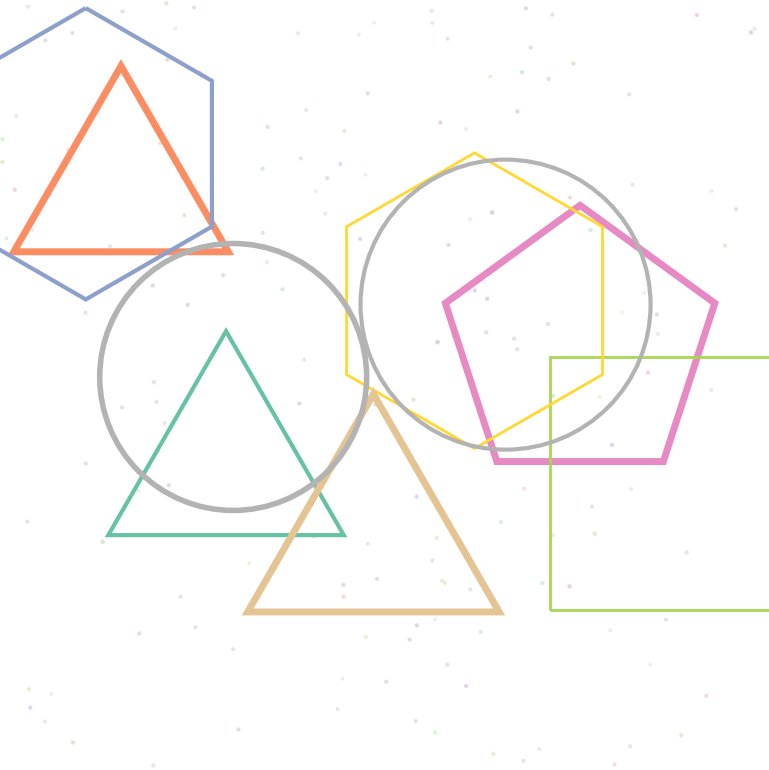[{"shape": "triangle", "thickness": 1.5, "radius": 0.88, "center": [0.294, 0.393]}, {"shape": "triangle", "thickness": 2.5, "radius": 0.8, "center": [0.157, 0.753]}, {"shape": "hexagon", "thickness": 1.5, "radius": 0.95, "center": [0.111, 0.8]}, {"shape": "pentagon", "thickness": 2.5, "radius": 0.92, "center": [0.753, 0.549]}, {"shape": "square", "thickness": 1, "radius": 0.82, "center": [0.878, 0.372]}, {"shape": "hexagon", "thickness": 1, "radius": 0.96, "center": [0.616, 0.61]}, {"shape": "triangle", "thickness": 2.5, "radius": 0.94, "center": [0.485, 0.3]}, {"shape": "circle", "thickness": 2, "radius": 0.87, "center": [0.303, 0.51]}, {"shape": "circle", "thickness": 1.5, "radius": 0.94, "center": [0.657, 0.604]}]